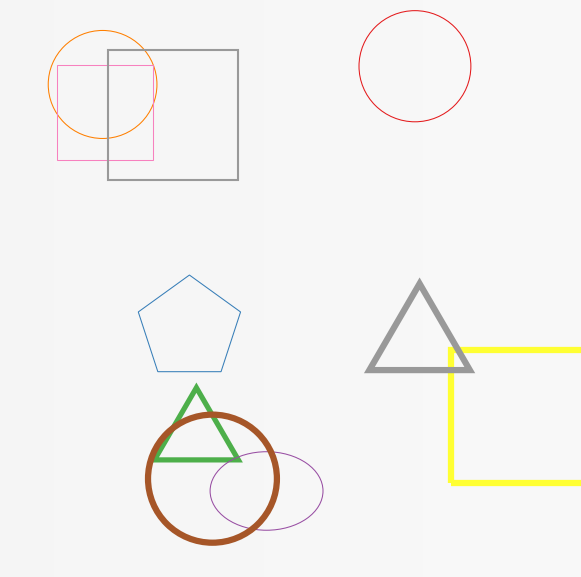[{"shape": "circle", "thickness": 0.5, "radius": 0.48, "center": [0.714, 0.884]}, {"shape": "pentagon", "thickness": 0.5, "radius": 0.46, "center": [0.326, 0.43]}, {"shape": "triangle", "thickness": 2.5, "radius": 0.42, "center": [0.338, 0.244]}, {"shape": "oval", "thickness": 0.5, "radius": 0.49, "center": [0.459, 0.149]}, {"shape": "circle", "thickness": 0.5, "radius": 0.47, "center": [0.176, 0.853]}, {"shape": "square", "thickness": 3, "radius": 0.58, "center": [0.891, 0.278]}, {"shape": "circle", "thickness": 3, "radius": 0.55, "center": [0.366, 0.17]}, {"shape": "square", "thickness": 0.5, "radius": 0.41, "center": [0.18, 0.805]}, {"shape": "triangle", "thickness": 3, "radius": 0.5, "center": [0.722, 0.408]}, {"shape": "square", "thickness": 1, "radius": 0.56, "center": [0.298, 0.8]}]